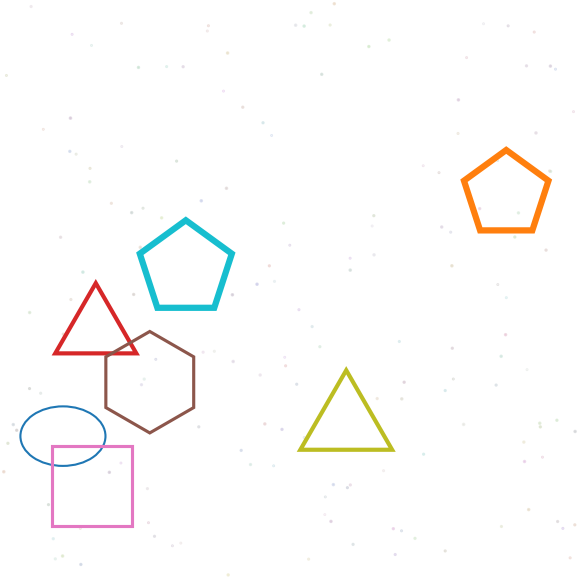[{"shape": "oval", "thickness": 1, "radius": 0.37, "center": [0.109, 0.244]}, {"shape": "pentagon", "thickness": 3, "radius": 0.38, "center": [0.877, 0.662]}, {"shape": "triangle", "thickness": 2, "radius": 0.41, "center": [0.166, 0.428]}, {"shape": "hexagon", "thickness": 1.5, "radius": 0.44, "center": [0.259, 0.337]}, {"shape": "square", "thickness": 1.5, "radius": 0.35, "center": [0.16, 0.157]}, {"shape": "triangle", "thickness": 2, "radius": 0.46, "center": [0.6, 0.266]}, {"shape": "pentagon", "thickness": 3, "radius": 0.42, "center": [0.322, 0.534]}]